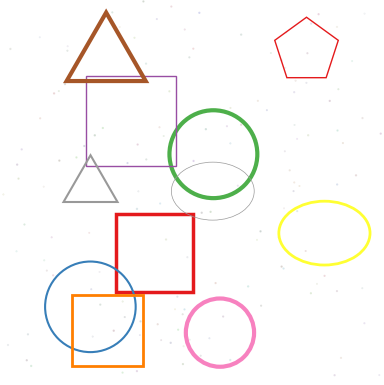[{"shape": "pentagon", "thickness": 1, "radius": 0.43, "center": [0.796, 0.868]}, {"shape": "square", "thickness": 2.5, "radius": 0.5, "center": [0.402, 0.343]}, {"shape": "circle", "thickness": 1.5, "radius": 0.59, "center": [0.235, 0.203]}, {"shape": "circle", "thickness": 3, "radius": 0.57, "center": [0.554, 0.599]}, {"shape": "square", "thickness": 1, "radius": 0.59, "center": [0.341, 0.685]}, {"shape": "square", "thickness": 2, "radius": 0.46, "center": [0.278, 0.143]}, {"shape": "oval", "thickness": 2, "radius": 0.59, "center": [0.843, 0.395]}, {"shape": "triangle", "thickness": 3, "radius": 0.59, "center": [0.276, 0.849]}, {"shape": "circle", "thickness": 3, "radius": 0.44, "center": [0.571, 0.136]}, {"shape": "oval", "thickness": 0.5, "radius": 0.54, "center": [0.553, 0.504]}, {"shape": "triangle", "thickness": 1.5, "radius": 0.41, "center": [0.235, 0.516]}]